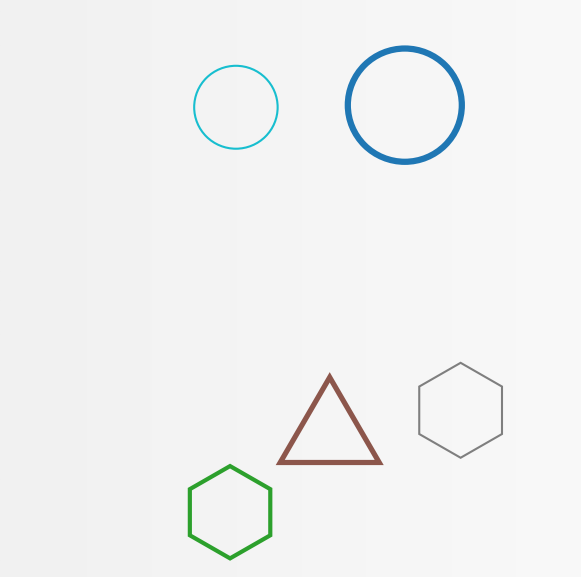[{"shape": "circle", "thickness": 3, "radius": 0.49, "center": [0.696, 0.817]}, {"shape": "hexagon", "thickness": 2, "radius": 0.4, "center": [0.396, 0.112]}, {"shape": "triangle", "thickness": 2.5, "radius": 0.49, "center": [0.567, 0.247]}, {"shape": "hexagon", "thickness": 1, "radius": 0.41, "center": [0.792, 0.289]}, {"shape": "circle", "thickness": 1, "radius": 0.36, "center": [0.406, 0.813]}]